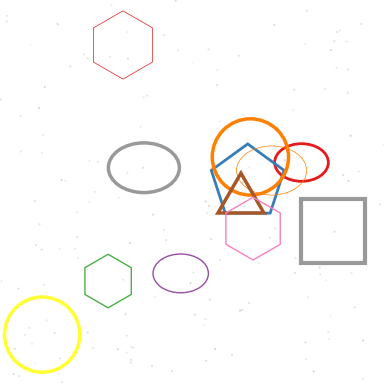[{"shape": "oval", "thickness": 2, "radius": 0.35, "center": [0.783, 0.578]}, {"shape": "hexagon", "thickness": 0.5, "radius": 0.44, "center": [0.319, 0.883]}, {"shape": "pentagon", "thickness": 2, "radius": 0.5, "center": [0.643, 0.527]}, {"shape": "hexagon", "thickness": 1, "radius": 0.35, "center": [0.281, 0.27]}, {"shape": "oval", "thickness": 1, "radius": 0.36, "center": [0.469, 0.29]}, {"shape": "oval", "thickness": 0.5, "radius": 0.46, "center": [0.705, 0.557]}, {"shape": "circle", "thickness": 2.5, "radius": 0.5, "center": [0.65, 0.592]}, {"shape": "circle", "thickness": 2.5, "radius": 0.49, "center": [0.11, 0.131]}, {"shape": "triangle", "thickness": 2.5, "radius": 0.34, "center": [0.626, 0.481]}, {"shape": "hexagon", "thickness": 1, "radius": 0.41, "center": [0.657, 0.406]}, {"shape": "oval", "thickness": 2.5, "radius": 0.46, "center": [0.374, 0.564]}, {"shape": "square", "thickness": 3, "radius": 0.41, "center": [0.866, 0.4]}]